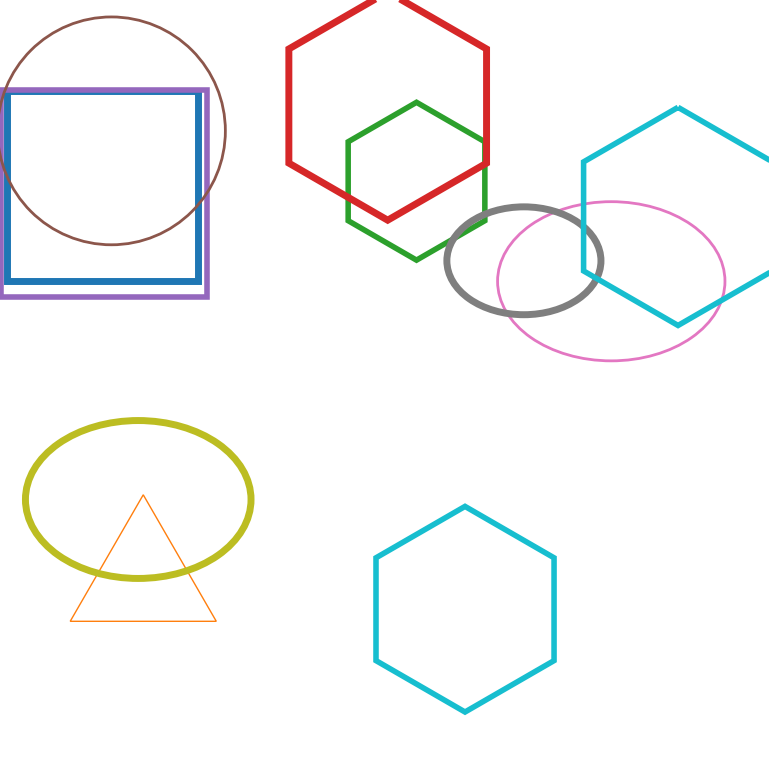[{"shape": "square", "thickness": 2.5, "radius": 0.62, "center": [0.133, 0.758]}, {"shape": "triangle", "thickness": 0.5, "radius": 0.55, "center": [0.186, 0.248]}, {"shape": "hexagon", "thickness": 2, "radius": 0.51, "center": [0.541, 0.765]}, {"shape": "hexagon", "thickness": 2.5, "radius": 0.74, "center": [0.504, 0.862]}, {"shape": "square", "thickness": 2, "radius": 0.67, "center": [0.135, 0.749]}, {"shape": "circle", "thickness": 1, "radius": 0.74, "center": [0.145, 0.83]}, {"shape": "oval", "thickness": 1, "radius": 0.74, "center": [0.794, 0.635]}, {"shape": "oval", "thickness": 2.5, "radius": 0.5, "center": [0.68, 0.661]}, {"shape": "oval", "thickness": 2.5, "radius": 0.73, "center": [0.18, 0.351]}, {"shape": "hexagon", "thickness": 2, "radius": 0.71, "center": [0.881, 0.719]}, {"shape": "hexagon", "thickness": 2, "radius": 0.67, "center": [0.604, 0.209]}]